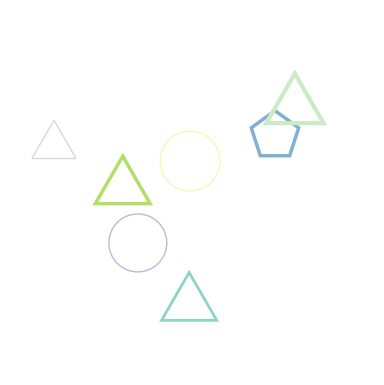[{"shape": "triangle", "thickness": 2, "radius": 0.41, "center": [0.491, 0.209]}, {"shape": "circle", "thickness": 1, "radius": 0.38, "center": [0.358, 0.369]}, {"shape": "pentagon", "thickness": 2.5, "radius": 0.32, "center": [0.714, 0.648]}, {"shape": "triangle", "thickness": 2.5, "radius": 0.41, "center": [0.319, 0.512]}, {"shape": "triangle", "thickness": 1, "radius": 0.33, "center": [0.14, 0.622]}, {"shape": "triangle", "thickness": 3, "radius": 0.43, "center": [0.766, 0.723]}, {"shape": "circle", "thickness": 0.5, "radius": 0.39, "center": [0.494, 0.582]}]